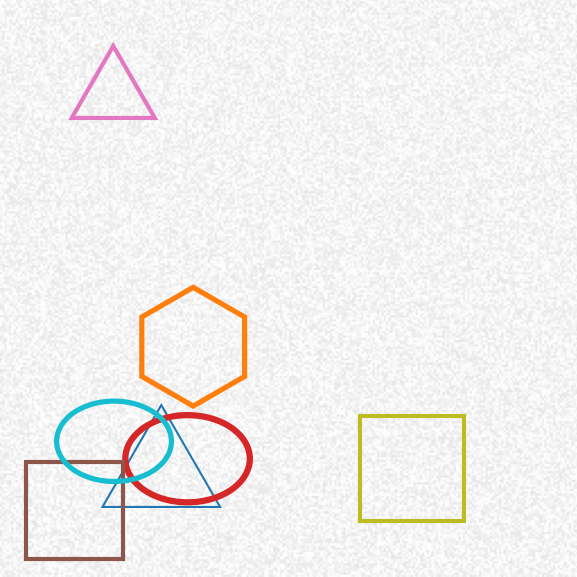[{"shape": "triangle", "thickness": 1, "radius": 0.59, "center": [0.279, 0.18]}, {"shape": "hexagon", "thickness": 2.5, "radius": 0.51, "center": [0.335, 0.399]}, {"shape": "oval", "thickness": 3, "radius": 0.54, "center": [0.325, 0.205]}, {"shape": "square", "thickness": 2, "radius": 0.42, "center": [0.129, 0.115]}, {"shape": "triangle", "thickness": 2, "radius": 0.42, "center": [0.196, 0.836]}, {"shape": "square", "thickness": 2, "radius": 0.45, "center": [0.713, 0.188]}, {"shape": "oval", "thickness": 2.5, "radius": 0.5, "center": [0.197, 0.235]}]